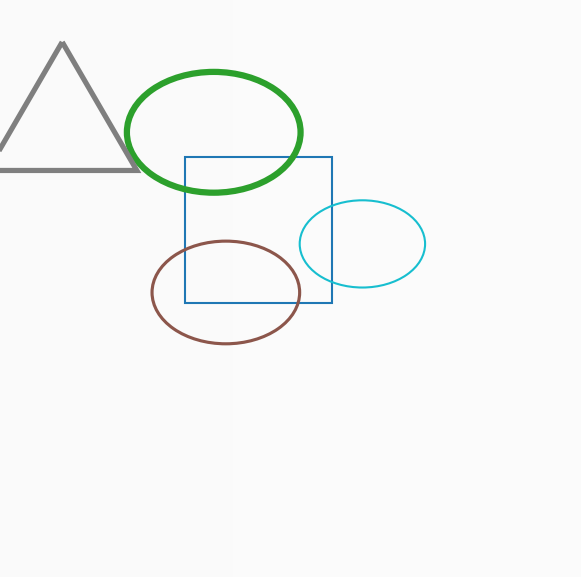[{"shape": "square", "thickness": 1, "radius": 0.63, "center": [0.444, 0.6]}, {"shape": "oval", "thickness": 3, "radius": 0.75, "center": [0.368, 0.77]}, {"shape": "oval", "thickness": 1.5, "radius": 0.63, "center": [0.389, 0.493]}, {"shape": "triangle", "thickness": 2.5, "radius": 0.74, "center": [0.107, 0.778]}, {"shape": "oval", "thickness": 1, "radius": 0.54, "center": [0.623, 0.577]}]